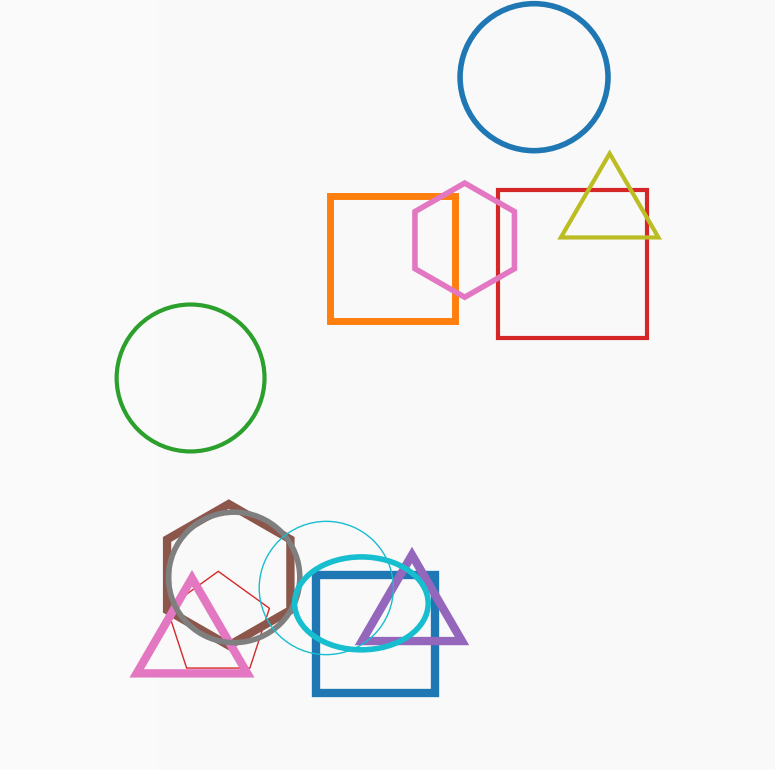[{"shape": "circle", "thickness": 2, "radius": 0.48, "center": [0.689, 0.9]}, {"shape": "square", "thickness": 3, "radius": 0.38, "center": [0.485, 0.177]}, {"shape": "square", "thickness": 2.5, "radius": 0.41, "center": [0.506, 0.664]}, {"shape": "circle", "thickness": 1.5, "radius": 0.48, "center": [0.246, 0.509]}, {"shape": "square", "thickness": 1.5, "radius": 0.48, "center": [0.739, 0.657]}, {"shape": "pentagon", "thickness": 0.5, "radius": 0.35, "center": [0.282, 0.189]}, {"shape": "triangle", "thickness": 3, "radius": 0.37, "center": [0.532, 0.205]}, {"shape": "hexagon", "thickness": 3, "radius": 0.46, "center": [0.295, 0.254]}, {"shape": "hexagon", "thickness": 2, "radius": 0.37, "center": [0.6, 0.688]}, {"shape": "triangle", "thickness": 3, "radius": 0.41, "center": [0.248, 0.167]}, {"shape": "circle", "thickness": 2, "radius": 0.42, "center": [0.302, 0.25]}, {"shape": "triangle", "thickness": 1.5, "radius": 0.36, "center": [0.787, 0.728]}, {"shape": "oval", "thickness": 2, "radius": 0.43, "center": [0.466, 0.216]}, {"shape": "circle", "thickness": 0.5, "radius": 0.43, "center": [0.421, 0.236]}]